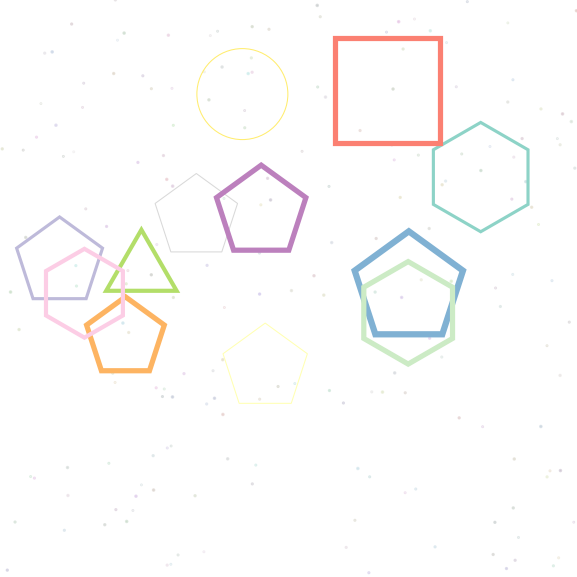[{"shape": "hexagon", "thickness": 1.5, "radius": 0.47, "center": [0.832, 0.692]}, {"shape": "pentagon", "thickness": 0.5, "radius": 0.38, "center": [0.459, 0.363]}, {"shape": "pentagon", "thickness": 1.5, "radius": 0.39, "center": [0.103, 0.545]}, {"shape": "square", "thickness": 2.5, "radius": 0.45, "center": [0.671, 0.842]}, {"shape": "pentagon", "thickness": 3, "radius": 0.49, "center": [0.708, 0.5]}, {"shape": "pentagon", "thickness": 2.5, "radius": 0.35, "center": [0.217, 0.414]}, {"shape": "triangle", "thickness": 2, "radius": 0.35, "center": [0.245, 0.531]}, {"shape": "hexagon", "thickness": 2, "radius": 0.38, "center": [0.146, 0.491]}, {"shape": "pentagon", "thickness": 0.5, "radius": 0.38, "center": [0.34, 0.624]}, {"shape": "pentagon", "thickness": 2.5, "radius": 0.41, "center": [0.452, 0.632]}, {"shape": "hexagon", "thickness": 2.5, "radius": 0.44, "center": [0.707, 0.457]}, {"shape": "circle", "thickness": 0.5, "radius": 0.39, "center": [0.42, 0.836]}]